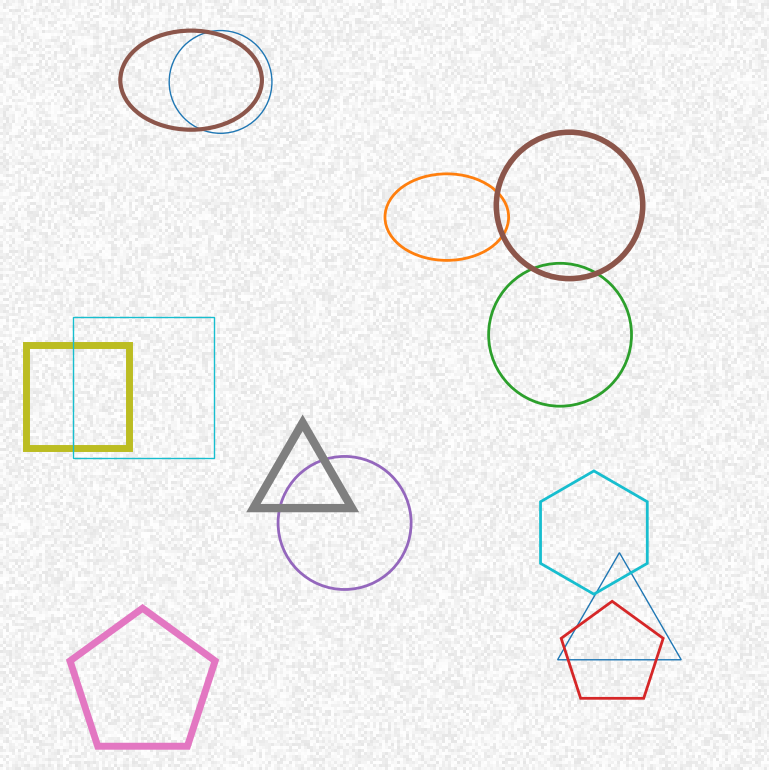[{"shape": "circle", "thickness": 0.5, "radius": 0.33, "center": [0.286, 0.894]}, {"shape": "triangle", "thickness": 0.5, "radius": 0.46, "center": [0.804, 0.19]}, {"shape": "oval", "thickness": 1, "radius": 0.4, "center": [0.58, 0.718]}, {"shape": "circle", "thickness": 1, "radius": 0.46, "center": [0.727, 0.565]}, {"shape": "pentagon", "thickness": 1, "radius": 0.35, "center": [0.795, 0.149]}, {"shape": "circle", "thickness": 1, "radius": 0.43, "center": [0.448, 0.321]}, {"shape": "circle", "thickness": 2, "radius": 0.48, "center": [0.74, 0.733]}, {"shape": "oval", "thickness": 1.5, "radius": 0.46, "center": [0.248, 0.896]}, {"shape": "pentagon", "thickness": 2.5, "radius": 0.5, "center": [0.185, 0.111]}, {"shape": "triangle", "thickness": 3, "radius": 0.37, "center": [0.393, 0.377]}, {"shape": "square", "thickness": 2.5, "radius": 0.33, "center": [0.101, 0.485]}, {"shape": "square", "thickness": 0.5, "radius": 0.46, "center": [0.187, 0.497]}, {"shape": "hexagon", "thickness": 1, "radius": 0.4, "center": [0.771, 0.308]}]